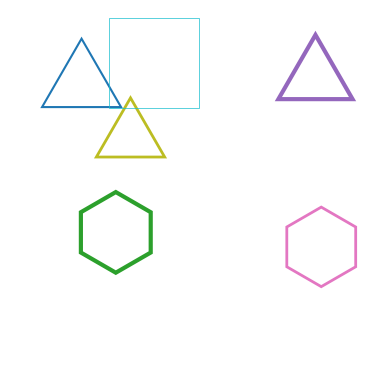[{"shape": "triangle", "thickness": 1.5, "radius": 0.59, "center": [0.212, 0.781]}, {"shape": "hexagon", "thickness": 3, "radius": 0.52, "center": [0.301, 0.396]}, {"shape": "triangle", "thickness": 3, "radius": 0.56, "center": [0.819, 0.798]}, {"shape": "hexagon", "thickness": 2, "radius": 0.52, "center": [0.834, 0.359]}, {"shape": "triangle", "thickness": 2, "radius": 0.51, "center": [0.339, 0.643]}, {"shape": "square", "thickness": 0.5, "radius": 0.58, "center": [0.4, 0.836]}]